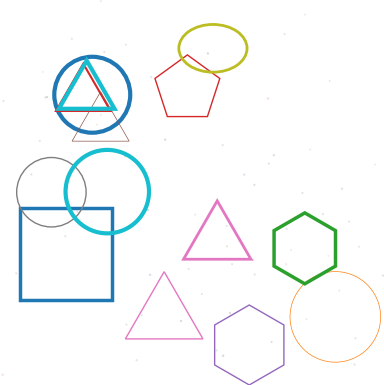[{"shape": "circle", "thickness": 3, "radius": 0.49, "center": [0.24, 0.754]}, {"shape": "square", "thickness": 2.5, "radius": 0.6, "center": [0.17, 0.341]}, {"shape": "circle", "thickness": 0.5, "radius": 0.59, "center": [0.871, 0.177]}, {"shape": "hexagon", "thickness": 2.5, "radius": 0.46, "center": [0.792, 0.355]}, {"shape": "triangle", "thickness": 1.5, "radius": 0.41, "center": [0.216, 0.753]}, {"shape": "pentagon", "thickness": 1, "radius": 0.44, "center": [0.487, 0.769]}, {"shape": "hexagon", "thickness": 1, "radius": 0.52, "center": [0.647, 0.104]}, {"shape": "triangle", "thickness": 0.5, "radius": 0.43, "center": [0.261, 0.676]}, {"shape": "triangle", "thickness": 2, "radius": 0.51, "center": [0.564, 0.377]}, {"shape": "triangle", "thickness": 1, "radius": 0.58, "center": [0.426, 0.178]}, {"shape": "circle", "thickness": 1, "radius": 0.45, "center": [0.133, 0.501]}, {"shape": "oval", "thickness": 2, "radius": 0.44, "center": [0.553, 0.874]}, {"shape": "triangle", "thickness": 3, "radius": 0.42, "center": [0.225, 0.759]}, {"shape": "circle", "thickness": 3, "radius": 0.54, "center": [0.279, 0.502]}]